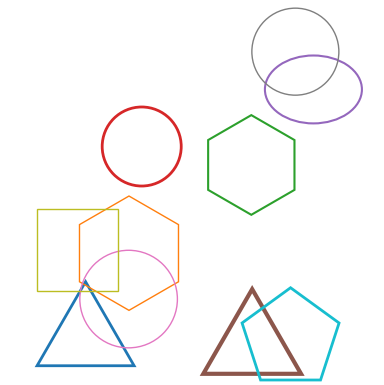[{"shape": "triangle", "thickness": 2, "radius": 0.73, "center": [0.222, 0.123]}, {"shape": "hexagon", "thickness": 1, "radius": 0.74, "center": [0.335, 0.342]}, {"shape": "hexagon", "thickness": 1.5, "radius": 0.65, "center": [0.653, 0.572]}, {"shape": "circle", "thickness": 2, "radius": 0.51, "center": [0.368, 0.619]}, {"shape": "oval", "thickness": 1.5, "radius": 0.63, "center": [0.814, 0.768]}, {"shape": "triangle", "thickness": 3, "radius": 0.73, "center": [0.655, 0.102]}, {"shape": "circle", "thickness": 1, "radius": 0.63, "center": [0.334, 0.223]}, {"shape": "circle", "thickness": 1, "radius": 0.56, "center": [0.767, 0.866]}, {"shape": "square", "thickness": 1, "radius": 0.53, "center": [0.201, 0.351]}, {"shape": "pentagon", "thickness": 2, "radius": 0.66, "center": [0.755, 0.12]}]